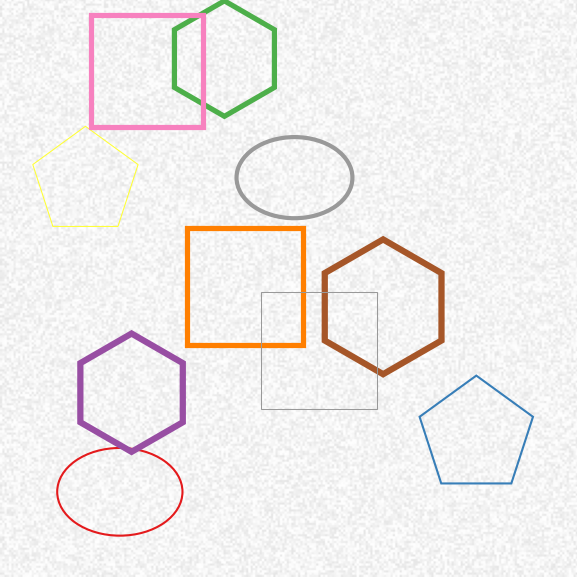[{"shape": "oval", "thickness": 1, "radius": 0.54, "center": [0.208, 0.148]}, {"shape": "pentagon", "thickness": 1, "radius": 0.52, "center": [0.825, 0.246]}, {"shape": "hexagon", "thickness": 2.5, "radius": 0.5, "center": [0.389, 0.898]}, {"shape": "hexagon", "thickness": 3, "radius": 0.51, "center": [0.228, 0.319]}, {"shape": "square", "thickness": 2.5, "radius": 0.5, "center": [0.424, 0.503]}, {"shape": "pentagon", "thickness": 0.5, "radius": 0.48, "center": [0.148, 0.685]}, {"shape": "hexagon", "thickness": 3, "radius": 0.58, "center": [0.663, 0.468]}, {"shape": "square", "thickness": 2.5, "radius": 0.48, "center": [0.255, 0.876]}, {"shape": "square", "thickness": 0.5, "radius": 0.5, "center": [0.552, 0.392]}, {"shape": "oval", "thickness": 2, "radius": 0.5, "center": [0.51, 0.692]}]